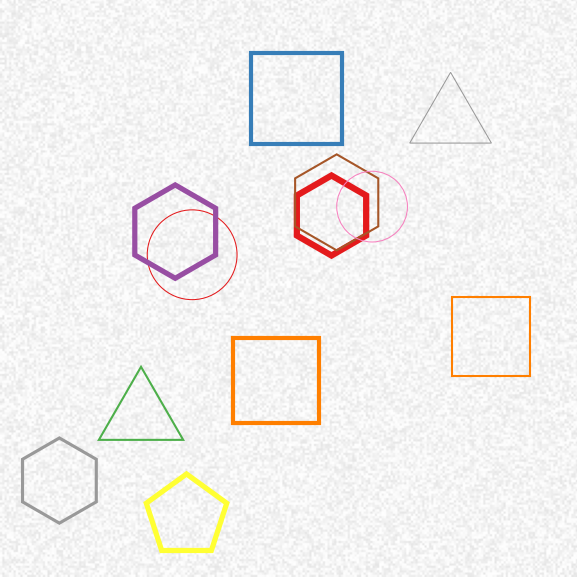[{"shape": "circle", "thickness": 0.5, "radius": 0.39, "center": [0.333, 0.558]}, {"shape": "hexagon", "thickness": 3, "radius": 0.35, "center": [0.574, 0.626]}, {"shape": "square", "thickness": 2, "radius": 0.4, "center": [0.513, 0.829]}, {"shape": "triangle", "thickness": 1, "radius": 0.42, "center": [0.244, 0.28]}, {"shape": "hexagon", "thickness": 2.5, "radius": 0.4, "center": [0.303, 0.598]}, {"shape": "square", "thickness": 2, "radius": 0.37, "center": [0.478, 0.34]}, {"shape": "square", "thickness": 1, "radius": 0.34, "center": [0.85, 0.417]}, {"shape": "pentagon", "thickness": 2.5, "radius": 0.37, "center": [0.323, 0.105]}, {"shape": "hexagon", "thickness": 1, "radius": 0.42, "center": [0.583, 0.649]}, {"shape": "circle", "thickness": 0.5, "radius": 0.31, "center": [0.644, 0.641]}, {"shape": "hexagon", "thickness": 1.5, "radius": 0.37, "center": [0.103, 0.167]}, {"shape": "triangle", "thickness": 0.5, "radius": 0.41, "center": [0.78, 0.792]}]